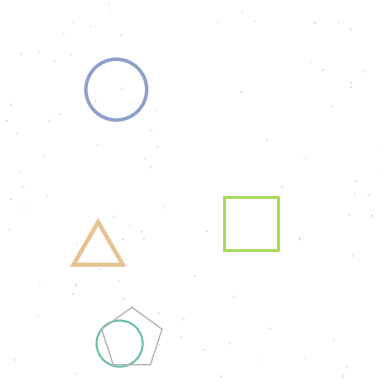[{"shape": "circle", "thickness": 1.5, "radius": 0.3, "center": [0.311, 0.108]}, {"shape": "circle", "thickness": 2.5, "radius": 0.39, "center": [0.302, 0.767]}, {"shape": "square", "thickness": 2, "radius": 0.34, "center": [0.652, 0.419]}, {"shape": "triangle", "thickness": 3, "radius": 0.37, "center": [0.255, 0.349]}, {"shape": "pentagon", "thickness": 1, "radius": 0.41, "center": [0.342, 0.119]}]